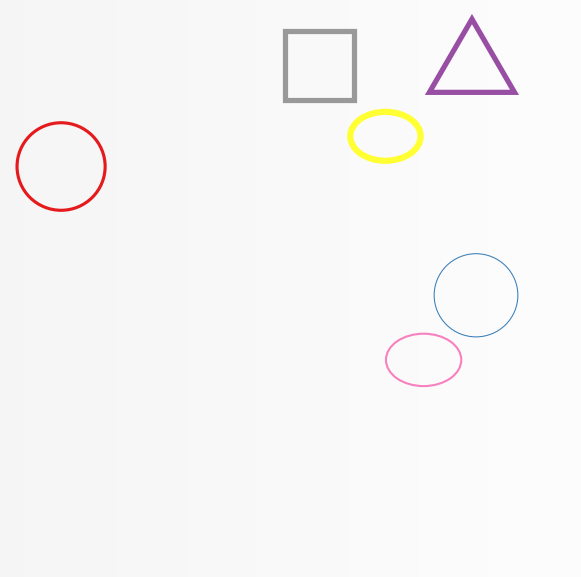[{"shape": "circle", "thickness": 1.5, "radius": 0.38, "center": [0.105, 0.711]}, {"shape": "circle", "thickness": 0.5, "radius": 0.36, "center": [0.819, 0.488]}, {"shape": "triangle", "thickness": 2.5, "radius": 0.42, "center": [0.812, 0.882]}, {"shape": "oval", "thickness": 3, "radius": 0.3, "center": [0.663, 0.763]}, {"shape": "oval", "thickness": 1, "radius": 0.32, "center": [0.729, 0.376]}, {"shape": "square", "thickness": 2.5, "radius": 0.3, "center": [0.549, 0.885]}]